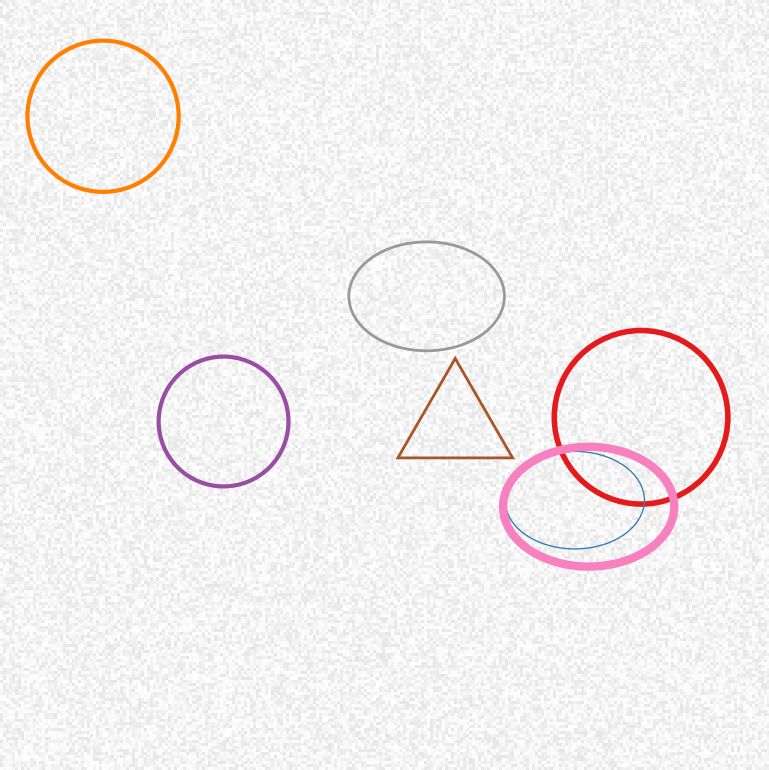[{"shape": "circle", "thickness": 2, "radius": 0.56, "center": [0.833, 0.458]}, {"shape": "oval", "thickness": 0.5, "radius": 0.45, "center": [0.746, 0.35]}, {"shape": "circle", "thickness": 1.5, "radius": 0.42, "center": [0.29, 0.453]}, {"shape": "circle", "thickness": 1.5, "radius": 0.49, "center": [0.134, 0.849]}, {"shape": "triangle", "thickness": 1, "radius": 0.43, "center": [0.591, 0.448]}, {"shape": "oval", "thickness": 3, "radius": 0.56, "center": [0.764, 0.342]}, {"shape": "oval", "thickness": 1, "radius": 0.51, "center": [0.554, 0.615]}]